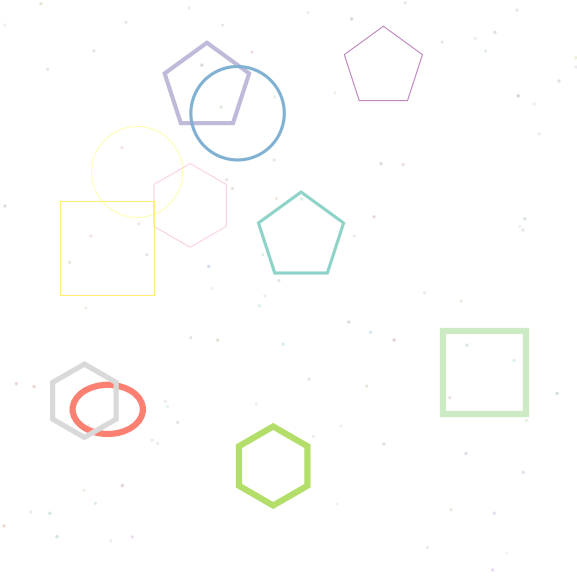[{"shape": "pentagon", "thickness": 1.5, "radius": 0.39, "center": [0.521, 0.589]}, {"shape": "circle", "thickness": 0.5, "radius": 0.39, "center": [0.237, 0.701]}, {"shape": "pentagon", "thickness": 2, "radius": 0.38, "center": [0.358, 0.848]}, {"shape": "oval", "thickness": 3, "radius": 0.3, "center": [0.187, 0.29]}, {"shape": "circle", "thickness": 1.5, "radius": 0.4, "center": [0.411, 0.803]}, {"shape": "hexagon", "thickness": 3, "radius": 0.34, "center": [0.473, 0.192]}, {"shape": "hexagon", "thickness": 0.5, "radius": 0.36, "center": [0.329, 0.643]}, {"shape": "hexagon", "thickness": 2.5, "radius": 0.32, "center": [0.146, 0.305]}, {"shape": "pentagon", "thickness": 0.5, "radius": 0.36, "center": [0.664, 0.883]}, {"shape": "square", "thickness": 3, "radius": 0.36, "center": [0.839, 0.354]}, {"shape": "square", "thickness": 0.5, "radius": 0.41, "center": [0.185, 0.57]}]